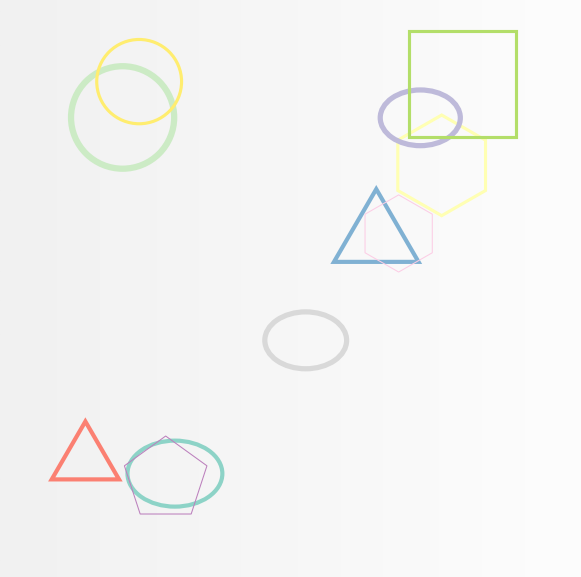[{"shape": "oval", "thickness": 2, "radius": 0.41, "center": [0.301, 0.179]}, {"shape": "hexagon", "thickness": 1.5, "radius": 0.44, "center": [0.76, 0.713]}, {"shape": "oval", "thickness": 2.5, "radius": 0.34, "center": [0.723, 0.795]}, {"shape": "triangle", "thickness": 2, "radius": 0.33, "center": [0.147, 0.202]}, {"shape": "triangle", "thickness": 2, "radius": 0.42, "center": [0.647, 0.588]}, {"shape": "square", "thickness": 1.5, "radius": 0.46, "center": [0.795, 0.854]}, {"shape": "hexagon", "thickness": 0.5, "radius": 0.33, "center": [0.686, 0.595]}, {"shape": "oval", "thickness": 2.5, "radius": 0.35, "center": [0.526, 0.41]}, {"shape": "pentagon", "thickness": 0.5, "radius": 0.37, "center": [0.285, 0.169]}, {"shape": "circle", "thickness": 3, "radius": 0.44, "center": [0.211, 0.796]}, {"shape": "circle", "thickness": 1.5, "radius": 0.36, "center": [0.239, 0.858]}]